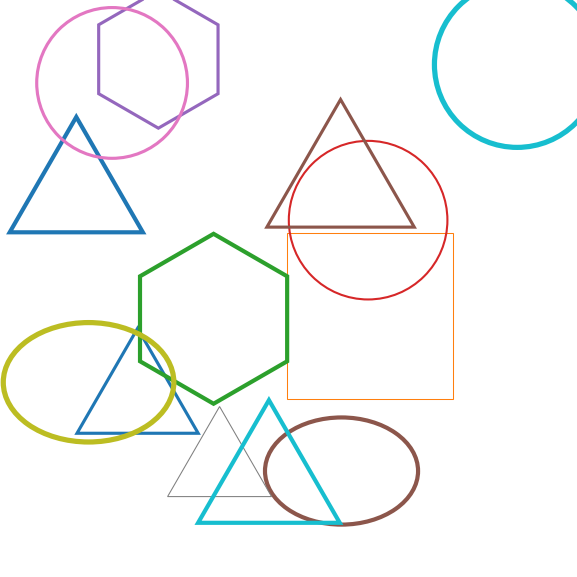[{"shape": "triangle", "thickness": 1.5, "radius": 0.61, "center": [0.238, 0.309]}, {"shape": "triangle", "thickness": 2, "radius": 0.67, "center": [0.132, 0.663]}, {"shape": "square", "thickness": 0.5, "radius": 0.72, "center": [0.641, 0.452]}, {"shape": "hexagon", "thickness": 2, "radius": 0.74, "center": [0.37, 0.447]}, {"shape": "circle", "thickness": 1, "radius": 0.69, "center": [0.637, 0.618]}, {"shape": "hexagon", "thickness": 1.5, "radius": 0.6, "center": [0.274, 0.897]}, {"shape": "triangle", "thickness": 1.5, "radius": 0.74, "center": [0.59, 0.68]}, {"shape": "oval", "thickness": 2, "radius": 0.66, "center": [0.591, 0.183]}, {"shape": "circle", "thickness": 1.5, "radius": 0.65, "center": [0.194, 0.856]}, {"shape": "triangle", "thickness": 0.5, "radius": 0.52, "center": [0.38, 0.191]}, {"shape": "oval", "thickness": 2.5, "radius": 0.74, "center": [0.153, 0.337]}, {"shape": "circle", "thickness": 2.5, "radius": 0.72, "center": [0.896, 0.887]}, {"shape": "triangle", "thickness": 2, "radius": 0.71, "center": [0.466, 0.165]}]